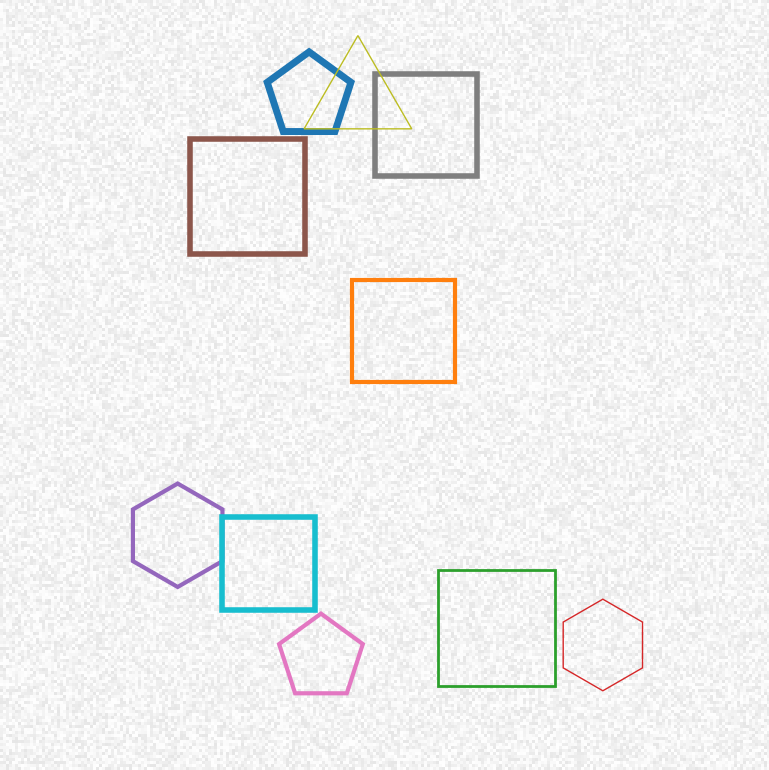[{"shape": "pentagon", "thickness": 2.5, "radius": 0.29, "center": [0.401, 0.875]}, {"shape": "square", "thickness": 1.5, "radius": 0.33, "center": [0.524, 0.57]}, {"shape": "square", "thickness": 1, "radius": 0.38, "center": [0.645, 0.185]}, {"shape": "hexagon", "thickness": 0.5, "radius": 0.3, "center": [0.783, 0.162]}, {"shape": "hexagon", "thickness": 1.5, "radius": 0.34, "center": [0.231, 0.305]}, {"shape": "square", "thickness": 2, "radius": 0.37, "center": [0.322, 0.744]}, {"shape": "pentagon", "thickness": 1.5, "radius": 0.29, "center": [0.417, 0.146]}, {"shape": "square", "thickness": 2, "radius": 0.33, "center": [0.553, 0.838]}, {"shape": "triangle", "thickness": 0.5, "radius": 0.4, "center": [0.465, 0.873]}, {"shape": "square", "thickness": 2, "radius": 0.3, "center": [0.349, 0.268]}]